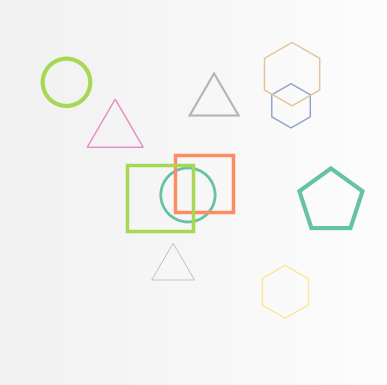[{"shape": "circle", "thickness": 2, "radius": 0.35, "center": [0.485, 0.494]}, {"shape": "pentagon", "thickness": 3, "radius": 0.43, "center": [0.854, 0.477]}, {"shape": "square", "thickness": 2.5, "radius": 0.37, "center": [0.527, 0.523]}, {"shape": "hexagon", "thickness": 1, "radius": 0.29, "center": [0.751, 0.725]}, {"shape": "triangle", "thickness": 1, "radius": 0.42, "center": [0.297, 0.659]}, {"shape": "circle", "thickness": 3, "radius": 0.31, "center": [0.172, 0.786]}, {"shape": "square", "thickness": 2.5, "radius": 0.42, "center": [0.412, 0.486]}, {"shape": "hexagon", "thickness": 0.5, "radius": 0.34, "center": [0.736, 0.242]}, {"shape": "hexagon", "thickness": 1, "radius": 0.41, "center": [0.754, 0.807]}, {"shape": "triangle", "thickness": 0.5, "radius": 0.32, "center": [0.447, 0.305]}, {"shape": "triangle", "thickness": 1.5, "radius": 0.36, "center": [0.553, 0.736]}]